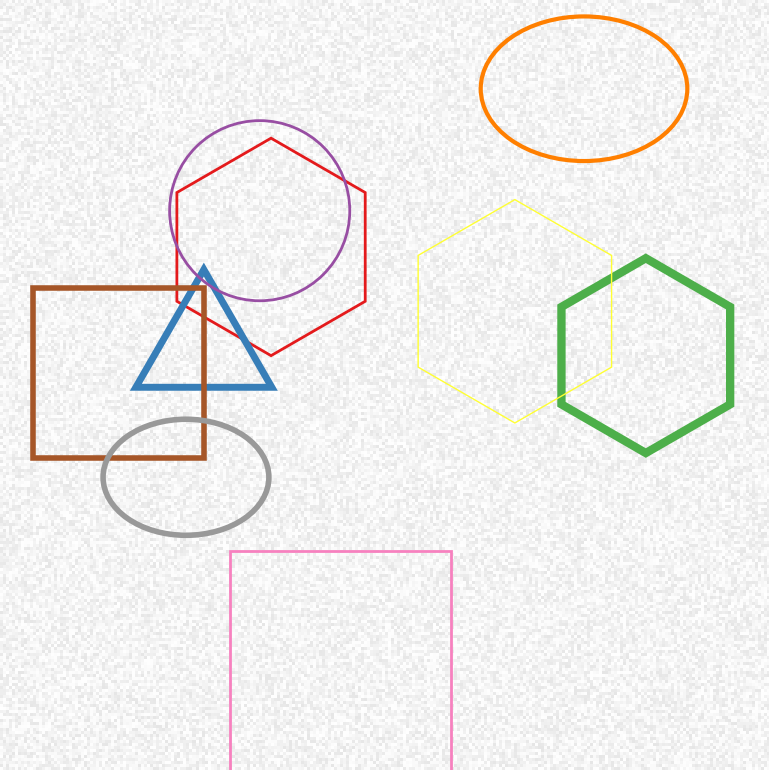[{"shape": "hexagon", "thickness": 1, "radius": 0.71, "center": [0.352, 0.679]}, {"shape": "triangle", "thickness": 2.5, "radius": 0.51, "center": [0.265, 0.548]}, {"shape": "hexagon", "thickness": 3, "radius": 0.63, "center": [0.839, 0.538]}, {"shape": "circle", "thickness": 1, "radius": 0.58, "center": [0.337, 0.726]}, {"shape": "oval", "thickness": 1.5, "radius": 0.67, "center": [0.758, 0.885]}, {"shape": "hexagon", "thickness": 0.5, "radius": 0.73, "center": [0.669, 0.596]}, {"shape": "square", "thickness": 2, "radius": 0.55, "center": [0.154, 0.515]}, {"shape": "square", "thickness": 1, "radius": 0.72, "center": [0.442, 0.141]}, {"shape": "oval", "thickness": 2, "radius": 0.54, "center": [0.242, 0.38]}]